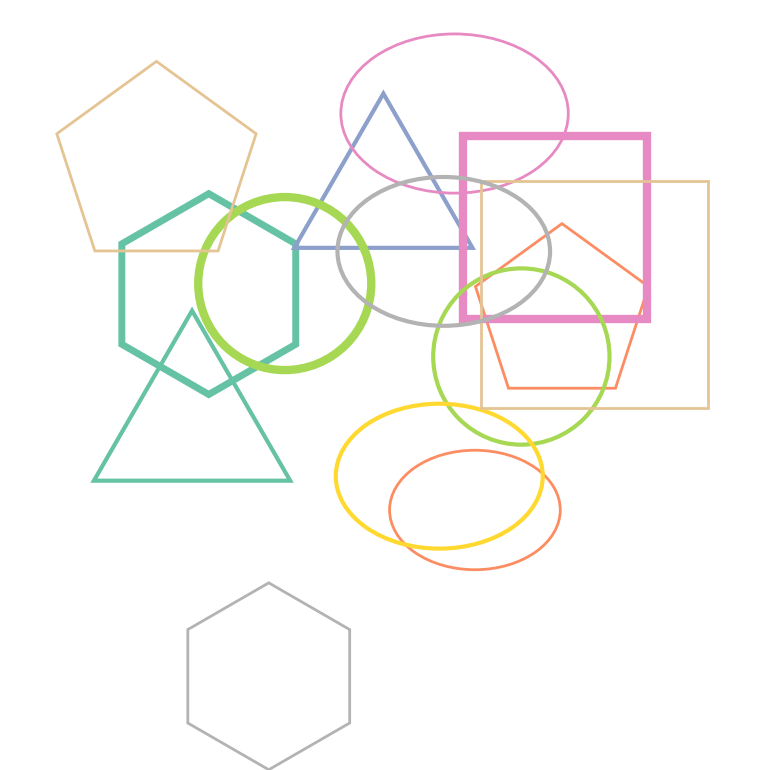[{"shape": "hexagon", "thickness": 2.5, "radius": 0.65, "center": [0.271, 0.618]}, {"shape": "triangle", "thickness": 1.5, "radius": 0.74, "center": [0.249, 0.449]}, {"shape": "pentagon", "thickness": 1, "radius": 0.59, "center": [0.73, 0.591]}, {"shape": "oval", "thickness": 1, "radius": 0.55, "center": [0.617, 0.338]}, {"shape": "triangle", "thickness": 1.5, "radius": 0.67, "center": [0.498, 0.745]}, {"shape": "square", "thickness": 3, "radius": 0.6, "center": [0.721, 0.705]}, {"shape": "oval", "thickness": 1, "radius": 0.74, "center": [0.59, 0.853]}, {"shape": "circle", "thickness": 1.5, "radius": 0.57, "center": [0.677, 0.537]}, {"shape": "circle", "thickness": 3, "radius": 0.56, "center": [0.37, 0.632]}, {"shape": "oval", "thickness": 1.5, "radius": 0.67, "center": [0.57, 0.382]}, {"shape": "square", "thickness": 1, "radius": 0.74, "center": [0.772, 0.617]}, {"shape": "pentagon", "thickness": 1, "radius": 0.68, "center": [0.203, 0.784]}, {"shape": "oval", "thickness": 1.5, "radius": 0.69, "center": [0.576, 0.674]}, {"shape": "hexagon", "thickness": 1, "radius": 0.61, "center": [0.349, 0.122]}]